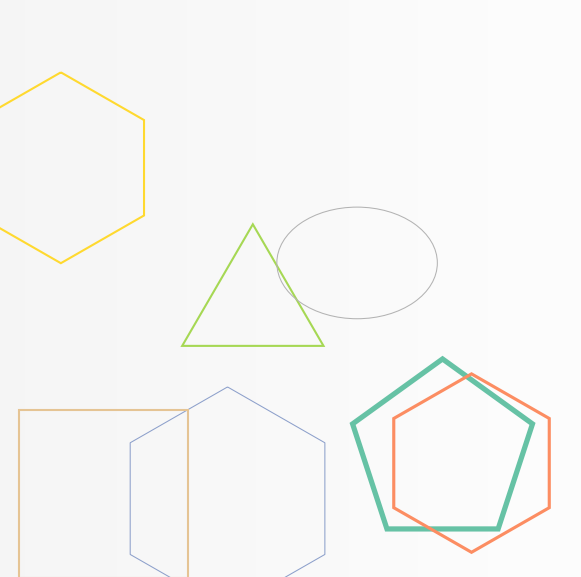[{"shape": "pentagon", "thickness": 2.5, "radius": 0.81, "center": [0.761, 0.215]}, {"shape": "hexagon", "thickness": 1.5, "radius": 0.77, "center": [0.811, 0.197]}, {"shape": "hexagon", "thickness": 0.5, "radius": 0.97, "center": [0.391, 0.136]}, {"shape": "triangle", "thickness": 1, "radius": 0.7, "center": [0.435, 0.47]}, {"shape": "hexagon", "thickness": 1, "radius": 0.83, "center": [0.105, 0.709]}, {"shape": "square", "thickness": 1, "radius": 0.73, "center": [0.179, 0.144]}, {"shape": "oval", "thickness": 0.5, "radius": 0.69, "center": [0.614, 0.544]}]